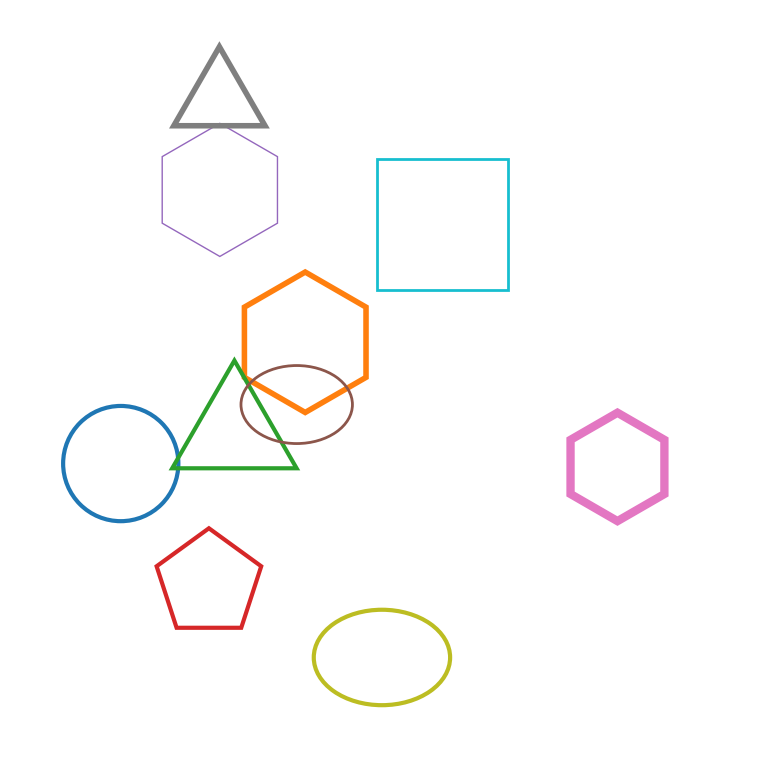[{"shape": "circle", "thickness": 1.5, "radius": 0.37, "center": [0.157, 0.398]}, {"shape": "hexagon", "thickness": 2, "radius": 0.46, "center": [0.396, 0.556]}, {"shape": "triangle", "thickness": 1.5, "radius": 0.47, "center": [0.304, 0.438]}, {"shape": "pentagon", "thickness": 1.5, "radius": 0.36, "center": [0.271, 0.242]}, {"shape": "hexagon", "thickness": 0.5, "radius": 0.43, "center": [0.285, 0.753]}, {"shape": "oval", "thickness": 1, "radius": 0.36, "center": [0.385, 0.475]}, {"shape": "hexagon", "thickness": 3, "radius": 0.35, "center": [0.802, 0.394]}, {"shape": "triangle", "thickness": 2, "radius": 0.34, "center": [0.285, 0.871]}, {"shape": "oval", "thickness": 1.5, "radius": 0.44, "center": [0.496, 0.146]}, {"shape": "square", "thickness": 1, "radius": 0.43, "center": [0.575, 0.709]}]